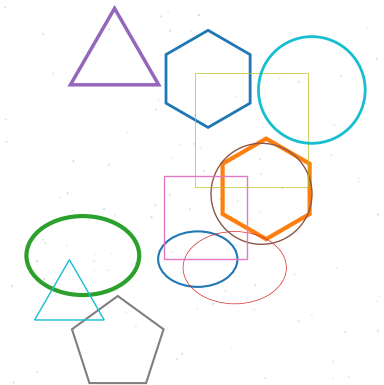[{"shape": "oval", "thickness": 1.5, "radius": 0.51, "center": [0.514, 0.327]}, {"shape": "hexagon", "thickness": 2, "radius": 0.63, "center": [0.54, 0.795]}, {"shape": "hexagon", "thickness": 3, "radius": 0.65, "center": [0.691, 0.509]}, {"shape": "oval", "thickness": 3, "radius": 0.73, "center": [0.215, 0.336]}, {"shape": "oval", "thickness": 0.5, "radius": 0.67, "center": [0.61, 0.305]}, {"shape": "triangle", "thickness": 2.5, "radius": 0.66, "center": [0.298, 0.846]}, {"shape": "circle", "thickness": 1, "radius": 0.66, "center": [0.679, 0.497]}, {"shape": "square", "thickness": 1, "radius": 0.54, "center": [0.534, 0.436]}, {"shape": "pentagon", "thickness": 1.5, "radius": 0.63, "center": [0.306, 0.106]}, {"shape": "square", "thickness": 0.5, "radius": 0.74, "center": [0.653, 0.662]}, {"shape": "triangle", "thickness": 1, "radius": 0.52, "center": [0.18, 0.221]}, {"shape": "circle", "thickness": 2, "radius": 0.69, "center": [0.81, 0.766]}]